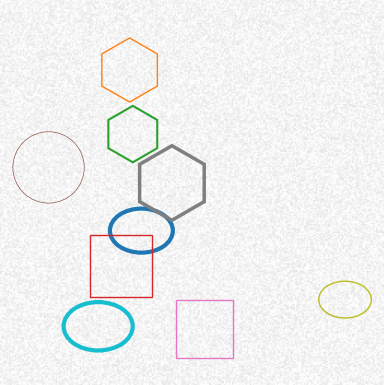[{"shape": "oval", "thickness": 3, "radius": 0.41, "center": [0.367, 0.401]}, {"shape": "hexagon", "thickness": 1, "radius": 0.42, "center": [0.337, 0.818]}, {"shape": "hexagon", "thickness": 1.5, "radius": 0.37, "center": [0.345, 0.652]}, {"shape": "square", "thickness": 1, "radius": 0.4, "center": [0.314, 0.308]}, {"shape": "circle", "thickness": 0.5, "radius": 0.46, "center": [0.126, 0.565]}, {"shape": "square", "thickness": 1, "radius": 0.37, "center": [0.531, 0.145]}, {"shape": "hexagon", "thickness": 2.5, "radius": 0.48, "center": [0.447, 0.525]}, {"shape": "oval", "thickness": 1, "radius": 0.34, "center": [0.896, 0.222]}, {"shape": "oval", "thickness": 3, "radius": 0.45, "center": [0.255, 0.152]}]